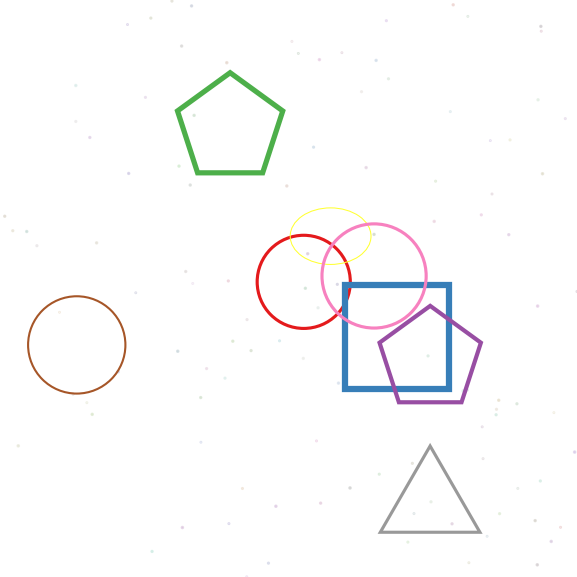[{"shape": "circle", "thickness": 1.5, "radius": 0.4, "center": [0.526, 0.511]}, {"shape": "square", "thickness": 3, "radius": 0.45, "center": [0.687, 0.416]}, {"shape": "pentagon", "thickness": 2.5, "radius": 0.48, "center": [0.398, 0.777]}, {"shape": "pentagon", "thickness": 2, "radius": 0.46, "center": [0.745, 0.377]}, {"shape": "oval", "thickness": 0.5, "radius": 0.35, "center": [0.572, 0.59]}, {"shape": "circle", "thickness": 1, "radius": 0.42, "center": [0.133, 0.402]}, {"shape": "circle", "thickness": 1.5, "radius": 0.45, "center": [0.648, 0.521]}, {"shape": "triangle", "thickness": 1.5, "radius": 0.5, "center": [0.745, 0.127]}]